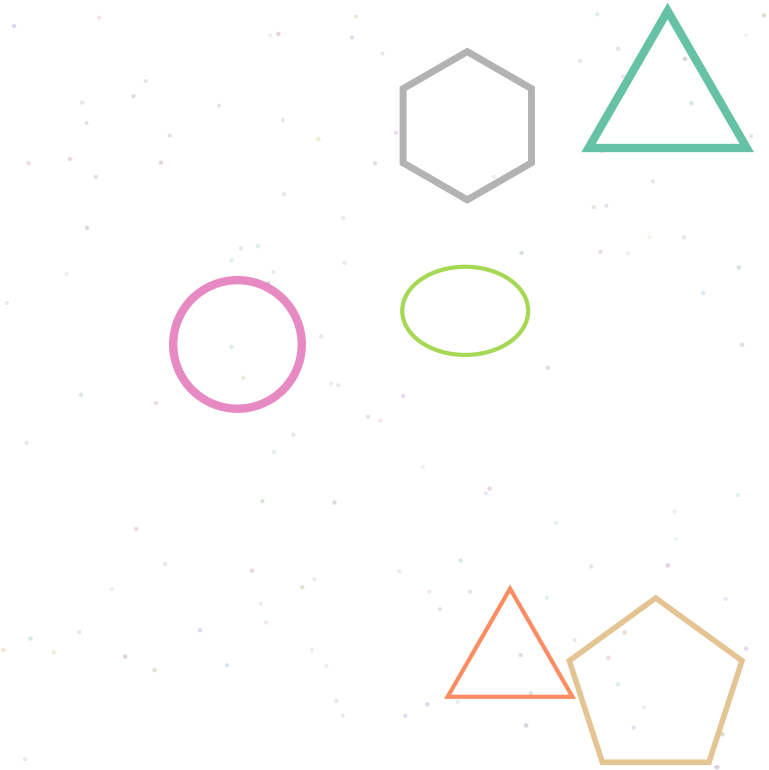[{"shape": "triangle", "thickness": 3, "radius": 0.59, "center": [0.867, 0.867]}, {"shape": "triangle", "thickness": 1.5, "radius": 0.47, "center": [0.662, 0.142]}, {"shape": "circle", "thickness": 3, "radius": 0.42, "center": [0.308, 0.553]}, {"shape": "oval", "thickness": 1.5, "radius": 0.41, "center": [0.604, 0.596]}, {"shape": "pentagon", "thickness": 2, "radius": 0.59, "center": [0.852, 0.105]}, {"shape": "hexagon", "thickness": 2.5, "radius": 0.48, "center": [0.607, 0.837]}]